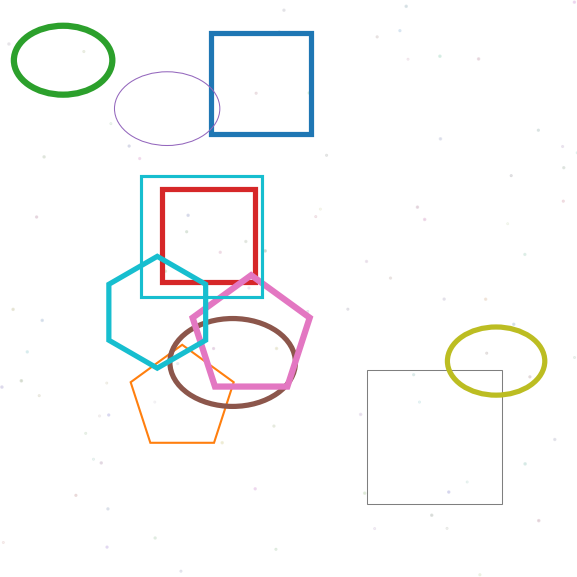[{"shape": "square", "thickness": 2.5, "radius": 0.43, "center": [0.452, 0.855]}, {"shape": "pentagon", "thickness": 1, "radius": 0.47, "center": [0.315, 0.308]}, {"shape": "oval", "thickness": 3, "radius": 0.43, "center": [0.109, 0.895]}, {"shape": "square", "thickness": 2.5, "radius": 0.4, "center": [0.361, 0.591]}, {"shape": "oval", "thickness": 0.5, "radius": 0.46, "center": [0.289, 0.811]}, {"shape": "oval", "thickness": 2.5, "radius": 0.54, "center": [0.403, 0.371]}, {"shape": "pentagon", "thickness": 3, "radius": 0.53, "center": [0.435, 0.416]}, {"shape": "square", "thickness": 0.5, "radius": 0.58, "center": [0.752, 0.243]}, {"shape": "oval", "thickness": 2.5, "radius": 0.42, "center": [0.859, 0.374]}, {"shape": "hexagon", "thickness": 2.5, "radius": 0.48, "center": [0.272, 0.458]}, {"shape": "square", "thickness": 1.5, "radius": 0.52, "center": [0.349, 0.59]}]